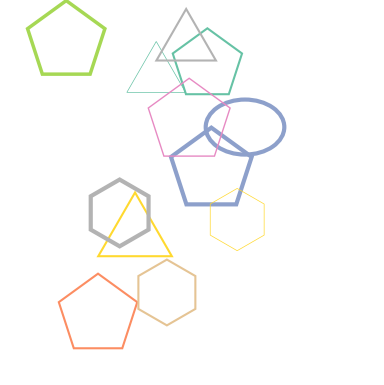[{"shape": "triangle", "thickness": 0.5, "radius": 0.44, "center": [0.406, 0.804]}, {"shape": "pentagon", "thickness": 1.5, "radius": 0.47, "center": [0.539, 0.832]}, {"shape": "pentagon", "thickness": 1.5, "radius": 0.54, "center": [0.255, 0.182]}, {"shape": "oval", "thickness": 3, "radius": 0.51, "center": [0.636, 0.67]}, {"shape": "pentagon", "thickness": 3, "radius": 0.55, "center": [0.549, 0.558]}, {"shape": "pentagon", "thickness": 1, "radius": 0.56, "center": [0.491, 0.685]}, {"shape": "pentagon", "thickness": 2.5, "radius": 0.53, "center": [0.172, 0.893]}, {"shape": "hexagon", "thickness": 0.5, "radius": 0.4, "center": [0.616, 0.43]}, {"shape": "triangle", "thickness": 1.5, "radius": 0.55, "center": [0.351, 0.39]}, {"shape": "hexagon", "thickness": 1.5, "radius": 0.43, "center": [0.433, 0.24]}, {"shape": "triangle", "thickness": 1.5, "radius": 0.45, "center": [0.484, 0.887]}, {"shape": "hexagon", "thickness": 3, "radius": 0.43, "center": [0.311, 0.447]}]